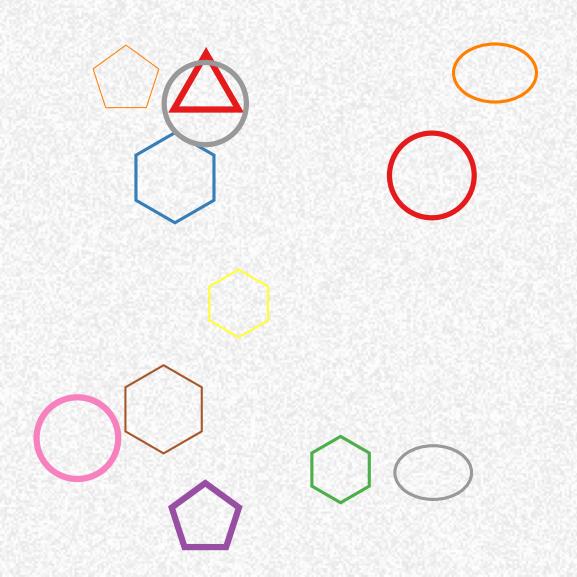[{"shape": "triangle", "thickness": 3, "radius": 0.32, "center": [0.357, 0.842]}, {"shape": "circle", "thickness": 2.5, "radius": 0.37, "center": [0.748, 0.695]}, {"shape": "hexagon", "thickness": 1.5, "radius": 0.39, "center": [0.303, 0.691]}, {"shape": "hexagon", "thickness": 1.5, "radius": 0.29, "center": [0.59, 0.186]}, {"shape": "pentagon", "thickness": 3, "radius": 0.31, "center": [0.356, 0.101]}, {"shape": "pentagon", "thickness": 0.5, "radius": 0.3, "center": [0.218, 0.861]}, {"shape": "oval", "thickness": 1.5, "radius": 0.36, "center": [0.857, 0.873]}, {"shape": "hexagon", "thickness": 1, "radius": 0.29, "center": [0.413, 0.474]}, {"shape": "hexagon", "thickness": 1, "radius": 0.38, "center": [0.283, 0.29]}, {"shape": "circle", "thickness": 3, "radius": 0.35, "center": [0.134, 0.24]}, {"shape": "oval", "thickness": 1.5, "radius": 0.33, "center": [0.75, 0.181]}, {"shape": "circle", "thickness": 2.5, "radius": 0.36, "center": [0.355, 0.82]}]